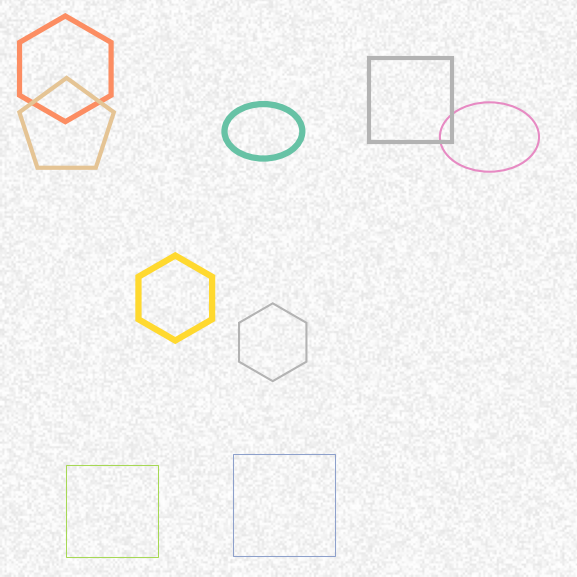[{"shape": "oval", "thickness": 3, "radius": 0.34, "center": [0.456, 0.772]}, {"shape": "hexagon", "thickness": 2.5, "radius": 0.46, "center": [0.113, 0.88]}, {"shape": "square", "thickness": 0.5, "radius": 0.44, "center": [0.492, 0.124]}, {"shape": "oval", "thickness": 1, "radius": 0.43, "center": [0.848, 0.762]}, {"shape": "square", "thickness": 0.5, "radius": 0.4, "center": [0.194, 0.114]}, {"shape": "hexagon", "thickness": 3, "radius": 0.37, "center": [0.304, 0.483]}, {"shape": "pentagon", "thickness": 2, "radius": 0.43, "center": [0.115, 0.778]}, {"shape": "hexagon", "thickness": 1, "radius": 0.34, "center": [0.472, 0.407]}, {"shape": "square", "thickness": 2, "radius": 0.36, "center": [0.711, 0.826]}]